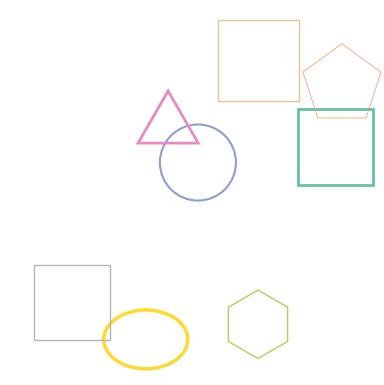[{"shape": "square", "thickness": 2, "radius": 0.49, "center": [0.871, 0.618]}, {"shape": "pentagon", "thickness": 0.5, "radius": 0.53, "center": [0.888, 0.78]}, {"shape": "circle", "thickness": 1.5, "radius": 0.49, "center": [0.514, 0.578]}, {"shape": "triangle", "thickness": 2, "radius": 0.45, "center": [0.437, 0.673]}, {"shape": "hexagon", "thickness": 1, "radius": 0.44, "center": [0.67, 0.158]}, {"shape": "oval", "thickness": 2.5, "radius": 0.55, "center": [0.379, 0.118]}, {"shape": "square", "thickness": 1, "radius": 0.53, "center": [0.671, 0.842]}, {"shape": "square", "thickness": 1, "radius": 0.49, "center": [0.187, 0.214]}]